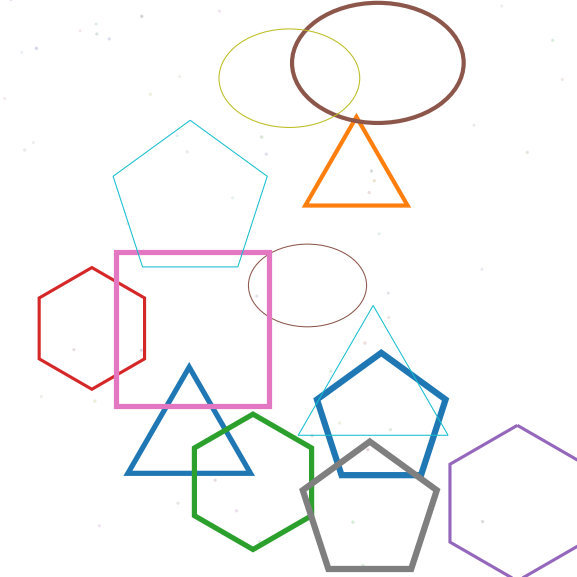[{"shape": "pentagon", "thickness": 3, "radius": 0.59, "center": [0.66, 0.271]}, {"shape": "triangle", "thickness": 2.5, "radius": 0.61, "center": [0.328, 0.241]}, {"shape": "triangle", "thickness": 2, "radius": 0.51, "center": [0.617, 0.694]}, {"shape": "hexagon", "thickness": 2.5, "radius": 0.59, "center": [0.438, 0.165]}, {"shape": "hexagon", "thickness": 1.5, "radius": 0.53, "center": [0.159, 0.43]}, {"shape": "hexagon", "thickness": 1.5, "radius": 0.67, "center": [0.896, 0.128]}, {"shape": "oval", "thickness": 2, "radius": 0.74, "center": [0.654, 0.89]}, {"shape": "oval", "thickness": 0.5, "radius": 0.51, "center": [0.532, 0.505]}, {"shape": "square", "thickness": 2.5, "radius": 0.66, "center": [0.334, 0.43]}, {"shape": "pentagon", "thickness": 3, "radius": 0.61, "center": [0.64, 0.113]}, {"shape": "oval", "thickness": 0.5, "radius": 0.61, "center": [0.501, 0.864]}, {"shape": "triangle", "thickness": 0.5, "radius": 0.75, "center": [0.646, 0.32]}, {"shape": "pentagon", "thickness": 0.5, "radius": 0.7, "center": [0.329, 0.65]}]